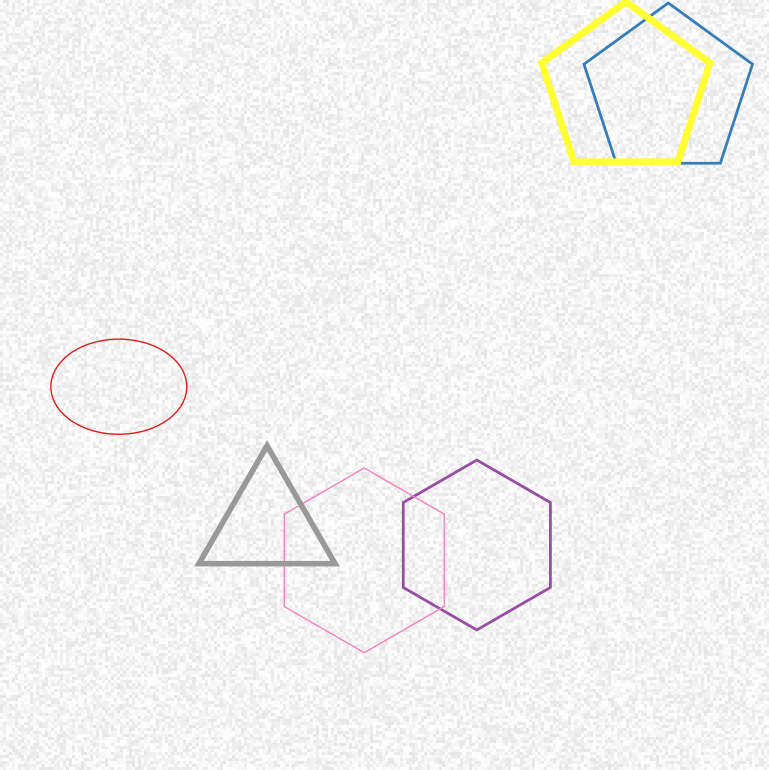[{"shape": "oval", "thickness": 0.5, "radius": 0.44, "center": [0.154, 0.498]}, {"shape": "pentagon", "thickness": 1, "radius": 0.58, "center": [0.868, 0.881]}, {"shape": "hexagon", "thickness": 1, "radius": 0.55, "center": [0.619, 0.292]}, {"shape": "pentagon", "thickness": 2.5, "radius": 0.57, "center": [0.813, 0.883]}, {"shape": "hexagon", "thickness": 0.5, "radius": 0.6, "center": [0.473, 0.272]}, {"shape": "triangle", "thickness": 2, "radius": 0.51, "center": [0.347, 0.319]}]